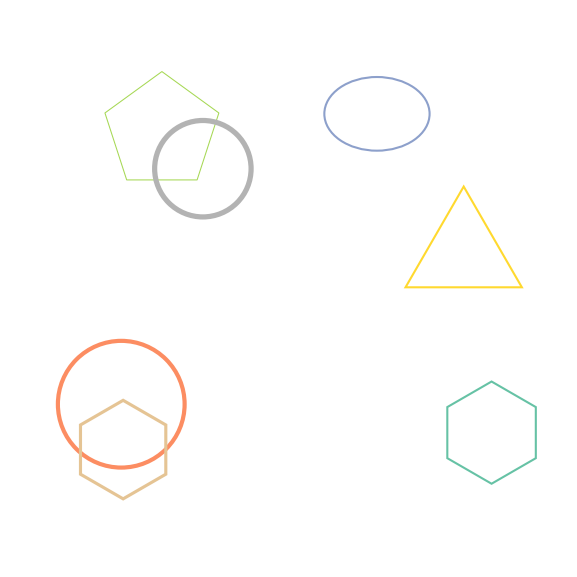[{"shape": "hexagon", "thickness": 1, "radius": 0.44, "center": [0.851, 0.25]}, {"shape": "circle", "thickness": 2, "radius": 0.55, "center": [0.21, 0.299]}, {"shape": "oval", "thickness": 1, "radius": 0.46, "center": [0.653, 0.802]}, {"shape": "pentagon", "thickness": 0.5, "radius": 0.52, "center": [0.28, 0.771]}, {"shape": "triangle", "thickness": 1, "radius": 0.58, "center": [0.803, 0.56]}, {"shape": "hexagon", "thickness": 1.5, "radius": 0.43, "center": [0.213, 0.221]}, {"shape": "circle", "thickness": 2.5, "radius": 0.42, "center": [0.351, 0.707]}]